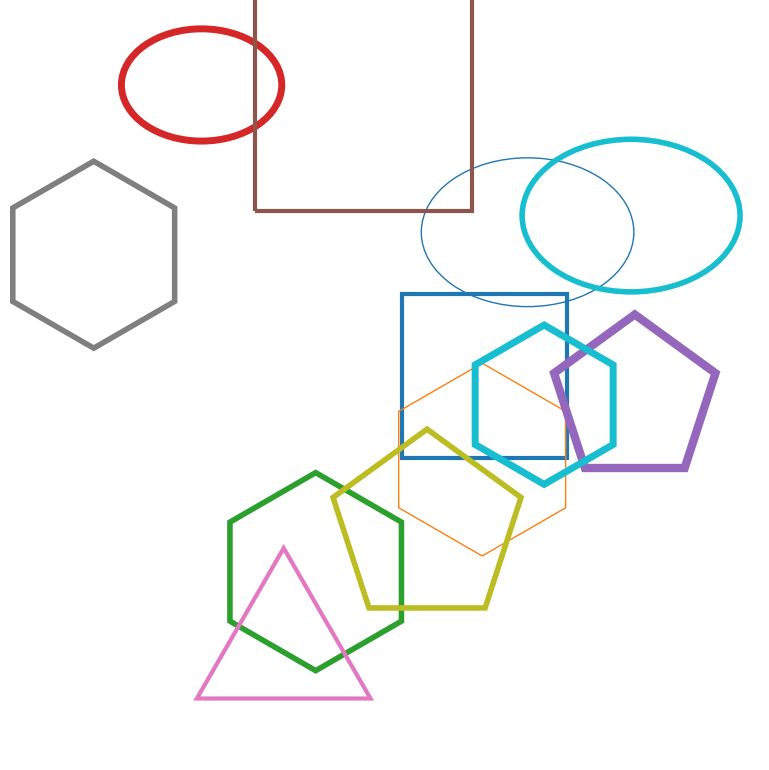[{"shape": "oval", "thickness": 0.5, "radius": 0.69, "center": [0.685, 0.698]}, {"shape": "square", "thickness": 1.5, "radius": 0.54, "center": [0.629, 0.512]}, {"shape": "hexagon", "thickness": 0.5, "radius": 0.63, "center": [0.626, 0.403]}, {"shape": "hexagon", "thickness": 2, "radius": 0.64, "center": [0.41, 0.258]}, {"shape": "oval", "thickness": 2.5, "radius": 0.52, "center": [0.262, 0.89]}, {"shape": "pentagon", "thickness": 3, "radius": 0.55, "center": [0.824, 0.481]}, {"shape": "square", "thickness": 1.5, "radius": 0.71, "center": [0.472, 0.868]}, {"shape": "triangle", "thickness": 1.5, "radius": 0.65, "center": [0.368, 0.158]}, {"shape": "hexagon", "thickness": 2, "radius": 0.61, "center": [0.122, 0.669]}, {"shape": "pentagon", "thickness": 2, "radius": 0.64, "center": [0.555, 0.314]}, {"shape": "hexagon", "thickness": 2.5, "radius": 0.52, "center": [0.707, 0.474]}, {"shape": "oval", "thickness": 2, "radius": 0.71, "center": [0.82, 0.72]}]